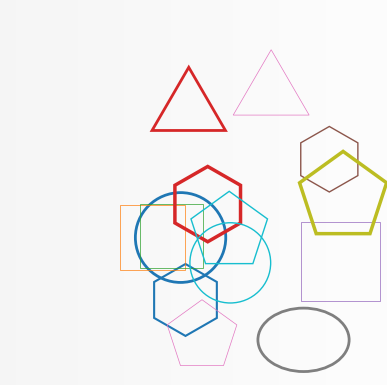[{"shape": "hexagon", "thickness": 1.5, "radius": 0.47, "center": [0.479, 0.221]}, {"shape": "circle", "thickness": 2, "radius": 0.58, "center": [0.466, 0.383]}, {"shape": "square", "thickness": 0.5, "radius": 0.42, "center": [0.393, 0.383]}, {"shape": "square", "thickness": 0.5, "radius": 0.41, "center": [0.442, 0.387]}, {"shape": "hexagon", "thickness": 2.5, "radius": 0.49, "center": [0.536, 0.47]}, {"shape": "triangle", "thickness": 2, "radius": 0.55, "center": [0.487, 0.716]}, {"shape": "square", "thickness": 0.5, "radius": 0.51, "center": [0.879, 0.32]}, {"shape": "hexagon", "thickness": 1, "radius": 0.43, "center": [0.85, 0.586]}, {"shape": "triangle", "thickness": 0.5, "radius": 0.57, "center": [0.7, 0.758]}, {"shape": "pentagon", "thickness": 0.5, "radius": 0.47, "center": [0.521, 0.127]}, {"shape": "oval", "thickness": 2, "radius": 0.59, "center": [0.783, 0.117]}, {"shape": "pentagon", "thickness": 2.5, "radius": 0.59, "center": [0.885, 0.489]}, {"shape": "pentagon", "thickness": 1, "radius": 0.52, "center": [0.592, 0.399]}, {"shape": "circle", "thickness": 1, "radius": 0.52, "center": [0.594, 0.317]}]